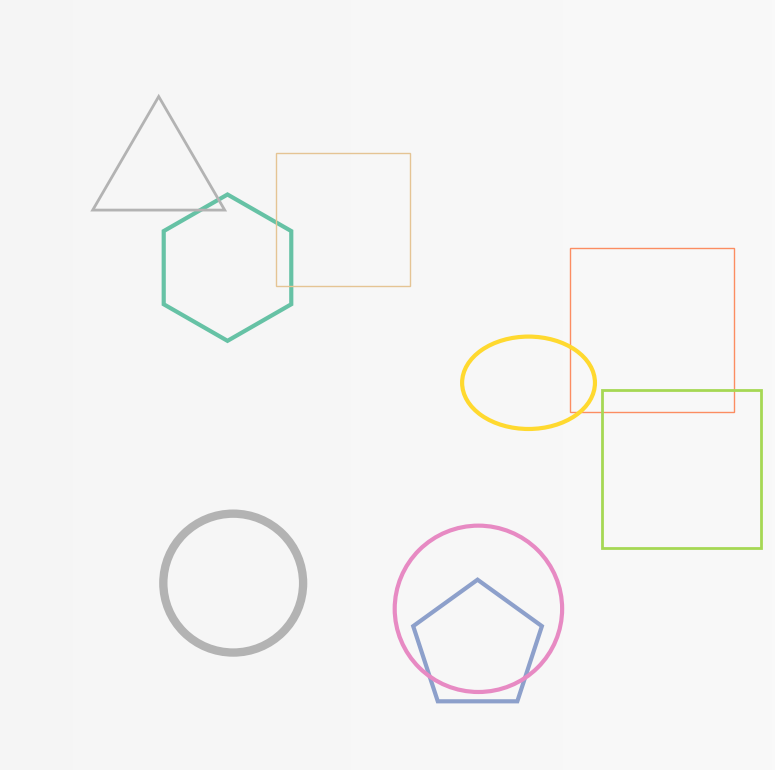[{"shape": "hexagon", "thickness": 1.5, "radius": 0.48, "center": [0.294, 0.652]}, {"shape": "square", "thickness": 0.5, "radius": 0.53, "center": [0.841, 0.571]}, {"shape": "pentagon", "thickness": 1.5, "radius": 0.44, "center": [0.616, 0.16]}, {"shape": "circle", "thickness": 1.5, "radius": 0.54, "center": [0.617, 0.209]}, {"shape": "square", "thickness": 1, "radius": 0.51, "center": [0.879, 0.391]}, {"shape": "oval", "thickness": 1.5, "radius": 0.43, "center": [0.682, 0.503]}, {"shape": "square", "thickness": 0.5, "radius": 0.43, "center": [0.443, 0.715]}, {"shape": "triangle", "thickness": 1, "radius": 0.49, "center": [0.205, 0.776]}, {"shape": "circle", "thickness": 3, "radius": 0.45, "center": [0.301, 0.243]}]